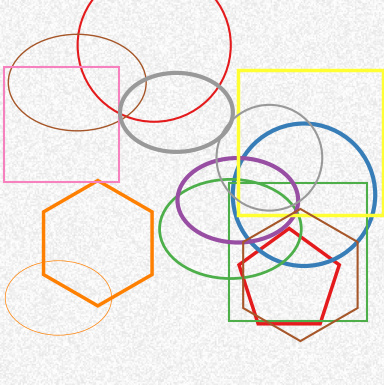[{"shape": "circle", "thickness": 1.5, "radius": 0.99, "center": [0.401, 0.883]}, {"shape": "pentagon", "thickness": 2.5, "radius": 0.68, "center": [0.751, 0.27]}, {"shape": "circle", "thickness": 3, "radius": 0.93, "center": [0.79, 0.494]}, {"shape": "square", "thickness": 1.5, "radius": 0.89, "center": [0.774, 0.345]}, {"shape": "oval", "thickness": 2, "radius": 0.92, "center": [0.598, 0.405]}, {"shape": "oval", "thickness": 3, "radius": 0.78, "center": [0.618, 0.48]}, {"shape": "hexagon", "thickness": 2.5, "radius": 0.81, "center": [0.254, 0.368]}, {"shape": "oval", "thickness": 0.5, "radius": 0.69, "center": [0.152, 0.226]}, {"shape": "square", "thickness": 2.5, "radius": 0.94, "center": [0.806, 0.63]}, {"shape": "hexagon", "thickness": 1.5, "radius": 0.86, "center": [0.78, 0.286]}, {"shape": "oval", "thickness": 1, "radius": 0.9, "center": [0.201, 0.786]}, {"shape": "square", "thickness": 1.5, "radius": 0.75, "center": [0.161, 0.678]}, {"shape": "oval", "thickness": 3, "radius": 0.73, "center": [0.458, 0.708]}, {"shape": "circle", "thickness": 1.5, "radius": 0.69, "center": [0.7, 0.59]}]